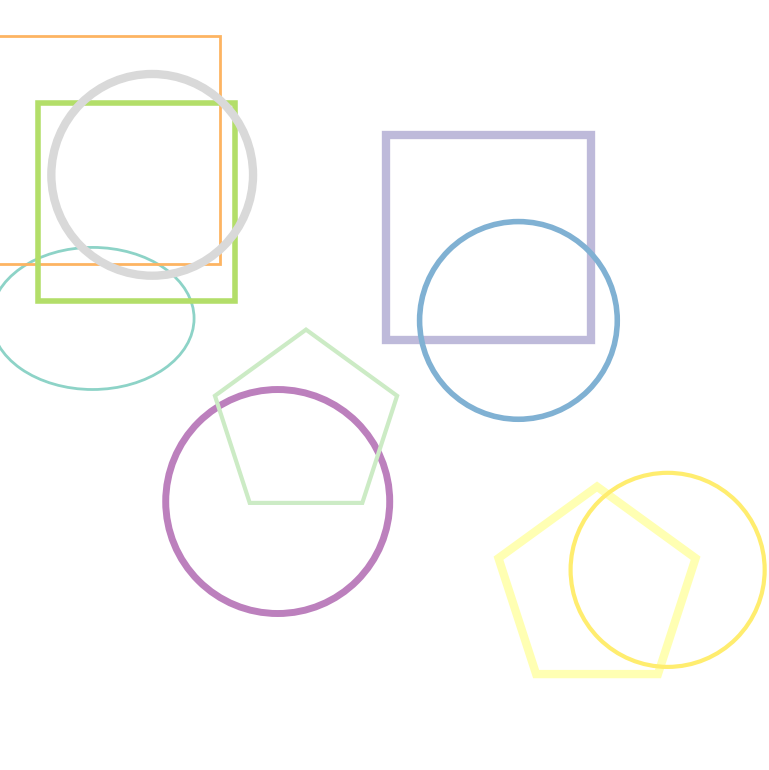[{"shape": "oval", "thickness": 1, "radius": 0.66, "center": [0.12, 0.586]}, {"shape": "pentagon", "thickness": 3, "radius": 0.67, "center": [0.775, 0.233]}, {"shape": "square", "thickness": 3, "radius": 0.67, "center": [0.634, 0.692]}, {"shape": "circle", "thickness": 2, "radius": 0.64, "center": [0.673, 0.584]}, {"shape": "square", "thickness": 1, "radius": 0.74, "center": [0.137, 0.805]}, {"shape": "square", "thickness": 2, "radius": 0.64, "center": [0.177, 0.737]}, {"shape": "circle", "thickness": 3, "radius": 0.65, "center": [0.198, 0.773]}, {"shape": "circle", "thickness": 2.5, "radius": 0.73, "center": [0.361, 0.349]}, {"shape": "pentagon", "thickness": 1.5, "radius": 0.62, "center": [0.397, 0.448]}, {"shape": "circle", "thickness": 1.5, "radius": 0.63, "center": [0.867, 0.26]}]